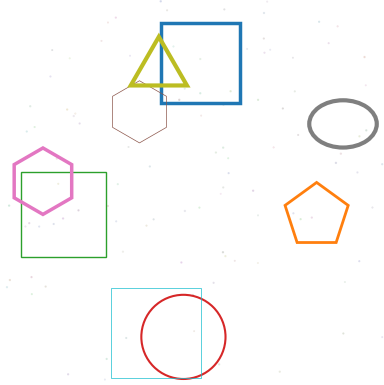[{"shape": "square", "thickness": 2.5, "radius": 0.52, "center": [0.52, 0.836]}, {"shape": "pentagon", "thickness": 2, "radius": 0.43, "center": [0.822, 0.44]}, {"shape": "square", "thickness": 1, "radius": 0.55, "center": [0.165, 0.443]}, {"shape": "circle", "thickness": 1.5, "radius": 0.55, "center": [0.476, 0.125]}, {"shape": "hexagon", "thickness": 0.5, "radius": 0.4, "center": [0.362, 0.71]}, {"shape": "hexagon", "thickness": 2.5, "radius": 0.43, "center": [0.112, 0.529]}, {"shape": "oval", "thickness": 3, "radius": 0.44, "center": [0.891, 0.678]}, {"shape": "triangle", "thickness": 3, "radius": 0.42, "center": [0.413, 0.82]}, {"shape": "square", "thickness": 0.5, "radius": 0.58, "center": [0.406, 0.135]}]